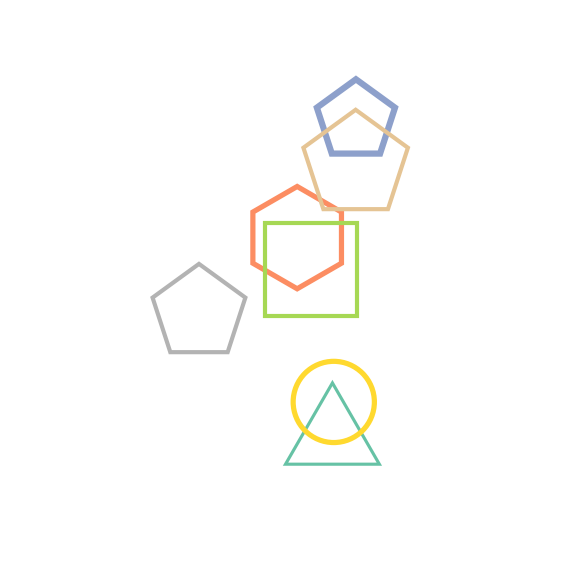[{"shape": "triangle", "thickness": 1.5, "radius": 0.47, "center": [0.576, 0.242]}, {"shape": "hexagon", "thickness": 2.5, "radius": 0.44, "center": [0.515, 0.588]}, {"shape": "pentagon", "thickness": 3, "radius": 0.36, "center": [0.616, 0.791]}, {"shape": "square", "thickness": 2, "radius": 0.4, "center": [0.538, 0.533]}, {"shape": "circle", "thickness": 2.5, "radius": 0.35, "center": [0.578, 0.303]}, {"shape": "pentagon", "thickness": 2, "radius": 0.48, "center": [0.616, 0.714]}, {"shape": "pentagon", "thickness": 2, "radius": 0.42, "center": [0.345, 0.458]}]